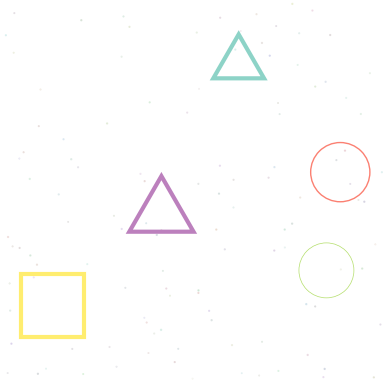[{"shape": "triangle", "thickness": 3, "radius": 0.38, "center": [0.62, 0.835]}, {"shape": "circle", "thickness": 1, "radius": 0.38, "center": [0.884, 0.553]}, {"shape": "circle", "thickness": 0.5, "radius": 0.36, "center": [0.848, 0.298]}, {"shape": "triangle", "thickness": 3, "radius": 0.48, "center": [0.419, 0.446]}, {"shape": "square", "thickness": 3, "radius": 0.41, "center": [0.136, 0.207]}]